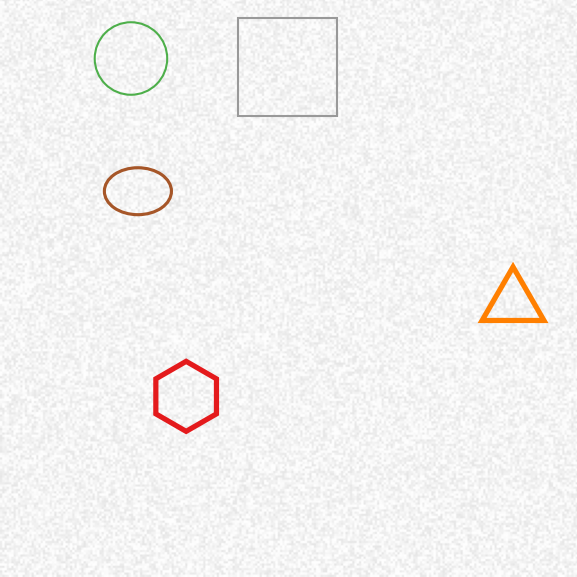[{"shape": "hexagon", "thickness": 2.5, "radius": 0.3, "center": [0.322, 0.313]}, {"shape": "circle", "thickness": 1, "radius": 0.31, "center": [0.227, 0.898]}, {"shape": "triangle", "thickness": 2.5, "radius": 0.31, "center": [0.888, 0.475]}, {"shape": "oval", "thickness": 1.5, "radius": 0.29, "center": [0.239, 0.668]}, {"shape": "square", "thickness": 1, "radius": 0.43, "center": [0.498, 0.883]}]